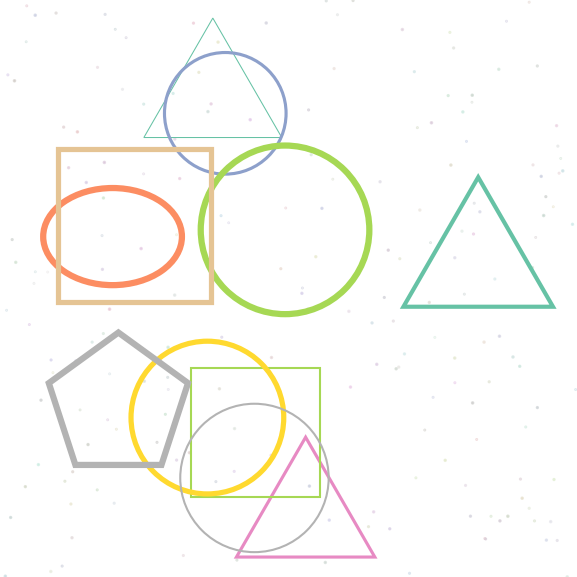[{"shape": "triangle", "thickness": 2, "radius": 0.75, "center": [0.828, 0.543]}, {"shape": "triangle", "thickness": 0.5, "radius": 0.69, "center": [0.369, 0.83]}, {"shape": "oval", "thickness": 3, "radius": 0.6, "center": [0.195, 0.589]}, {"shape": "circle", "thickness": 1.5, "radius": 0.53, "center": [0.39, 0.803]}, {"shape": "triangle", "thickness": 1.5, "radius": 0.69, "center": [0.529, 0.104]}, {"shape": "square", "thickness": 1, "radius": 0.56, "center": [0.442, 0.25]}, {"shape": "circle", "thickness": 3, "radius": 0.73, "center": [0.494, 0.601]}, {"shape": "circle", "thickness": 2.5, "radius": 0.66, "center": [0.359, 0.276]}, {"shape": "square", "thickness": 2.5, "radius": 0.66, "center": [0.232, 0.609]}, {"shape": "pentagon", "thickness": 3, "radius": 0.63, "center": [0.205, 0.297]}, {"shape": "circle", "thickness": 1, "radius": 0.64, "center": [0.441, 0.172]}]